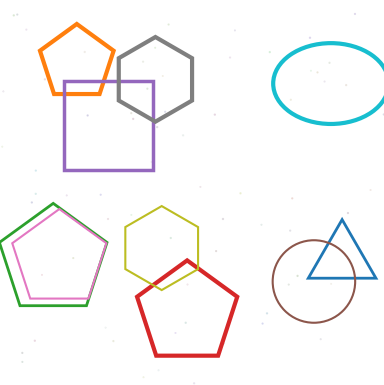[{"shape": "triangle", "thickness": 2, "radius": 0.51, "center": [0.889, 0.328]}, {"shape": "pentagon", "thickness": 3, "radius": 0.5, "center": [0.199, 0.837]}, {"shape": "pentagon", "thickness": 2, "radius": 0.73, "center": [0.138, 0.325]}, {"shape": "pentagon", "thickness": 3, "radius": 0.68, "center": [0.486, 0.187]}, {"shape": "square", "thickness": 2.5, "radius": 0.58, "center": [0.281, 0.673]}, {"shape": "circle", "thickness": 1.5, "radius": 0.54, "center": [0.815, 0.269]}, {"shape": "pentagon", "thickness": 1.5, "radius": 0.64, "center": [0.154, 0.328]}, {"shape": "hexagon", "thickness": 3, "radius": 0.55, "center": [0.404, 0.794]}, {"shape": "hexagon", "thickness": 1.5, "radius": 0.55, "center": [0.42, 0.356]}, {"shape": "oval", "thickness": 3, "radius": 0.75, "center": [0.86, 0.783]}]